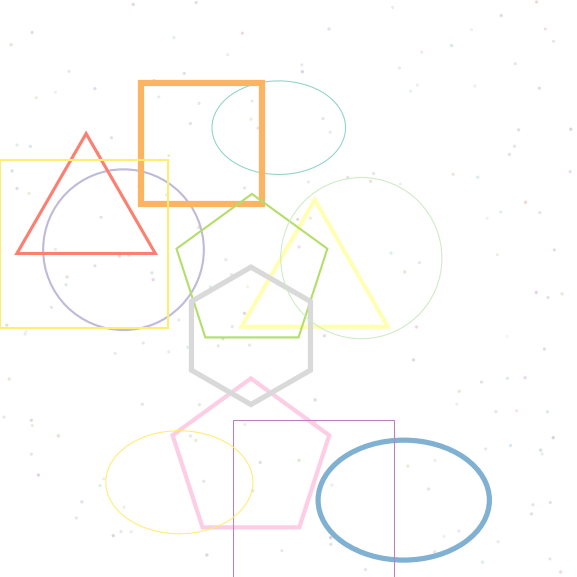[{"shape": "oval", "thickness": 0.5, "radius": 0.58, "center": [0.483, 0.778]}, {"shape": "triangle", "thickness": 2, "radius": 0.73, "center": [0.545, 0.507]}, {"shape": "circle", "thickness": 1, "radius": 0.7, "center": [0.214, 0.567]}, {"shape": "triangle", "thickness": 1.5, "radius": 0.69, "center": [0.149, 0.629]}, {"shape": "oval", "thickness": 2.5, "radius": 0.74, "center": [0.699, 0.133]}, {"shape": "square", "thickness": 3, "radius": 0.52, "center": [0.349, 0.75]}, {"shape": "pentagon", "thickness": 1, "radius": 0.69, "center": [0.436, 0.526]}, {"shape": "pentagon", "thickness": 2, "radius": 0.71, "center": [0.434, 0.201]}, {"shape": "hexagon", "thickness": 2.5, "radius": 0.59, "center": [0.435, 0.418]}, {"shape": "square", "thickness": 0.5, "radius": 0.7, "center": [0.543, 0.133]}, {"shape": "circle", "thickness": 0.5, "radius": 0.7, "center": [0.626, 0.552]}, {"shape": "square", "thickness": 1, "radius": 0.73, "center": [0.146, 0.576]}, {"shape": "oval", "thickness": 0.5, "radius": 0.64, "center": [0.311, 0.164]}]